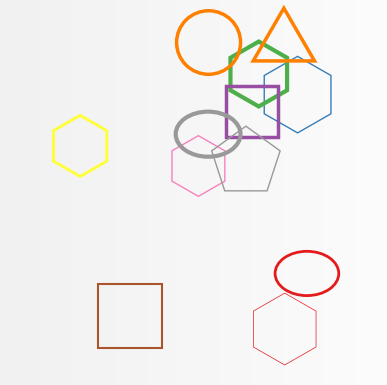[{"shape": "hexagon", "thickness": 0.5, "radius": 0.47, "center": [0.735, 0.145]}, {"shape": "oval", "thickness": 2, "radius": 0.41, "center": [0.792, 0.29]}, {"shape": "hexagon", "thickness": 1, "radius": 0.5, "center": [0.768, 0.754]}, {"shape": "hexagon", "thickness": 3, "radius": 0.42, "center": [0.668, 0.808]}, {"shape": "square", "thickness": 2.5, "radius": 0.33, "center": [0.65, 0.71]}, {"shape": "triangle", "thickness": 2.5, "radius": 0.46, "center": [0.733, 0.887]}, {"shape": "circle", "thickness": 2.5, "radius": 0.41, "center": [0.538, 0.89]}, {"shape": "hexagon", "thickness": 2, "radius": 0.4, "center": [0.207, 0.621]}, {"shape": "square", "thickness": 1.5, "radius": 0.41, "center": [0.335, 0.179]}, {"shape": "hexagon", "thickness": 1, "radius": 0.39, "center": [0.512, 0.569]}, {"shape": "oval", "thickness": 3, "radius": 0.42, "center": [0.537, 0.651]}, {"shape": "pentagon", "thickness": 1, "radius": 0.46, "center": [0.635, 0.579]}]